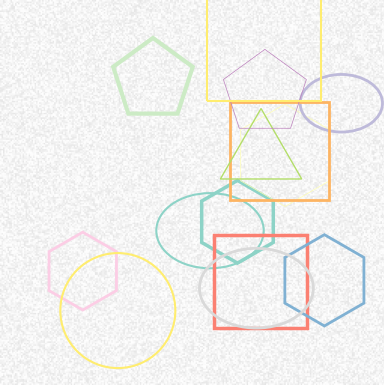[{"shape": "oval", "thickness": 1.5, "radius": 0.7, "center": [0.546, 0.401]}, {"shape": "hexagon", "thickness": 2.5, "radius": 0.54, "center": [0.617, 0.424]}, {"shape": "hexagon", "thickness": 0.5, "radius": 0.67, "center": [0.74, 0.597]}, {"shape": "oval", "thickness": 2, "radius": 0.53, "center": [0.887, 0.732]}, {"shape": "square", "thickness": 2.5, "radius": 0.6, "center": [0.677, 0.269]}, {"shape": "hexagon", "thickness": 2, "radius": 0.59, "center": [0.843, 0.272]}, {"shape": "square", "thickness": 2, "radius": 0.64, "center": [0.726, 0.608]}, {"shape": "triangle", "thickness": 1, "radius": 0.61, "center": [0.678, 0.596]}, {"shape": "hexagon", "thickness": 2, "radius": 0.51, "center": [0.215, 0.296]}, {"shape": "oval", "thickness": 2, "radius": 0.74, "center": [0.666, 0.251]}, {"shape": "pentagon", "thickness": 0.5, "radius": 0.57, "center": [0.688, 0.759]}, {"shape": "pentagon", "thickness": 3, "radius": 0.54, "center": [0.397, 0.793]}, {"shape": "square", "thickness": 1.5, "radius": 0.74, "center": [0.685, 0.887]}, {"shape": "circle", "thickness": 1.5, "radius": 0.75, "center": [0.306, 0.193]}]